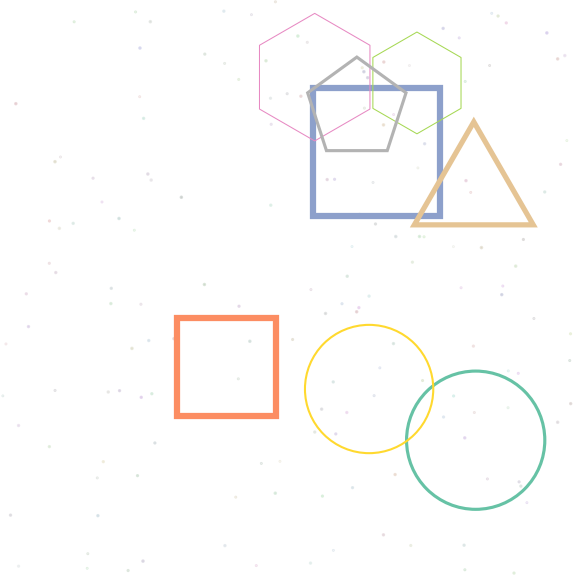[{"shape": "circle", "thickness": 1.5, "radius": 0.6, "center": [0.824, 0.237]}, {"shape": "square", "thickness": 3, "radius": 0.43, "center": [0.392, 0.364]}, {"shape": "square", "thickness": 3, "radius": 0.55, "center": [0.652, 0.736]}, {"shape": "hexagon", "thickness": 0.5, "radius": 0.55, "center": [0.545, 0.866]}, {"shape": "hexagon", "thickness": 0.5, "radius": 0.44, "center": [0.722, 0.856]}, {"shape": "circle", "thickness": 1, "radius": 0.56, "center": [0.639, 0.326]}, {"shape": "triangle", "thickness": 2.5, "radius": 0.59, "center": [0.82, 0.669]}, {"shape": "pentagon", "thickness": 1.5, "radius": 0.45, "center": [0.618, 0.811]}]